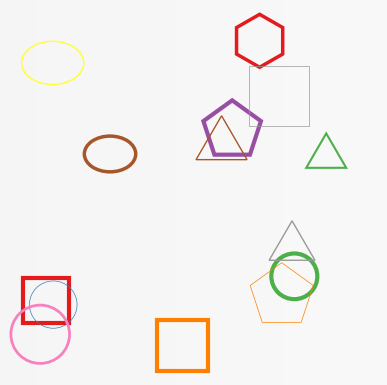[{"shape": "hexagon", "thickness": 2.5, "radius": 0.34, "center": [0.67, 0.894]}, {"shape": "square", "thickness": 3, "radius": 0.29, "center": [0.119, 0.22]}, {"shape": "circle", "thickness": 0.5, "radius": 0.31, "center": [0.137, 0.209]}, {"shape": "circle", "thickness": 3, "radius": 0.3, "center": [0.76, 0.282]}, {"shape": "triangle", "thickness": 1.5, "radius": 0.3, "center": [0.842, 0.594]}, {"shape": "pentagon", "thickness": 3, "radius": 0.39, "center": [0.599, 0.661]}, {"shape": "square", "thickness": 3, "radius": 0.33, "center": [0.471, 0.102]}, {"shape": "pentagon", "thickness": 0.5, "radius": 0.43, "center": [0.727, 0.232]}, {"shape": "oval", "thickness": 1, "radius": 0.4, "center": [0.136, 0.837]}, {"shape": "triangle", "thickness": 1, "radius": 0.38, "center": [0.572, 0.623]}, {"shape": "oval", "thickness": 2.5, "radius": 0.33, "center": [0.284, 0.6]}, {"shape": "circle", "thickness": 2, "radius": 0.38, "center": [0.104, 0.132]}, {"shape": "square", "thickness": 0.5, "radius": 0.39, "center": [0.719, 0.751]}, {"shape": "triangle", "thickness": 1, "radius": 0.34, "center": [0.754, 0.358]}]